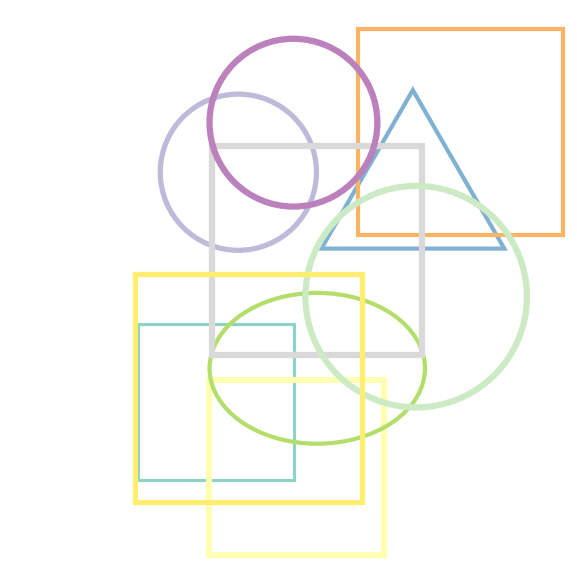[{"shape": "square", "thickness": 1.5, "radius": 0.68, "center": [0.374, 0.303]}, {"shape": "square", "thickness": 3, "radius": 0.76, "center": [0.514, 0.19]}, {"shape": "circle", "thickness": 2.5, "radius": 0.68, "center": [0.413, 0.701]}, {"shape": "triangle", "thickness": 2, "radius": 0.91, "center": [0.715, 0.66]}, {"shape": "square", "thickness": 2, "radius": 0.89, "center": [0.798, 0.771]}, {"shape": "oval", "thickness": 2, "radius": 0.93, "center": [0.549, 0.361]}, {"shape": "square", "thickness": 3, "radius": 0.91, "center": [0.548, 0.566]}, {"shape": "circle", "thickness": 3, "radius": 0.73, "center": [0.508, 0.787]}, {"shape": "circle", "thickness": 3, "radius": 0.96, "center": [0.721, 0.485]}, {"shape": "square", "thickness": 2.5, "radius": 0.99, "center": [0.43, 0.328]}]